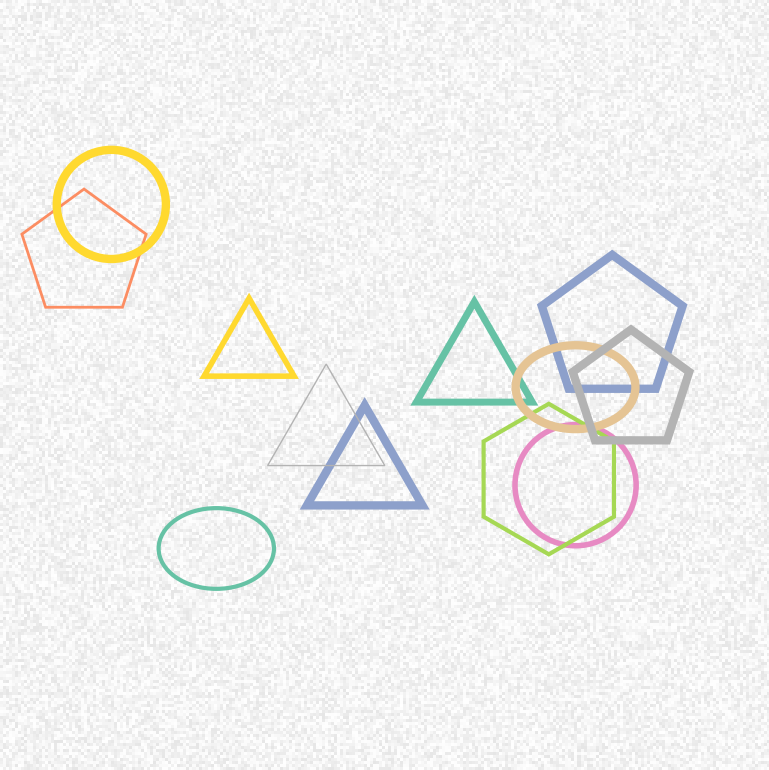[{"shape": "triangle", "thickness": 2.5, "radius": 0.43, "center": [0.616, 0.521]}, {"shape": "oval", "thickness": 1.5, "radius": 0.37, "center": [0.281, 0.288]}, {"shape": "pentagon", "thickness": 1, "radius": 0.42, "center": [0.109, 0.67]}, {"shape": "triangle", "thickness": 3, "radius": 0.43, "center": [0.474, 0.387]}, {"shape": "pentagon", "thickness": 3, "radius": 0.48, "center": [0.795, 0.573]}, {"shape": "circle", "thickness": 2, "radius": 0.39, "center": [0.747, 0.37]}, {"shape": "hexagon", "thickness": 1.5, "radius": 0.49, "center": [0.713, 0.378]}, {"shape": "triangle", "thickness": 2, "radius": 0.34, "center": [0.323, 0.545]}, {"shape": "circle", "thickness": 3, "radius": 0.35, "center": [0.145, 0.735]}, {"shape": "oval", "thickness": 3, "radius": 0.39, "center": [0.747, 0.497]}, {"shape": "pentagon", "thickness": 3, "radius": 0.4, "center": [0.819, 0.492]}, {"shape": "triangle", "thickness": 0.5, "radius": 0.44, "center": [0.424, 0.439]}]